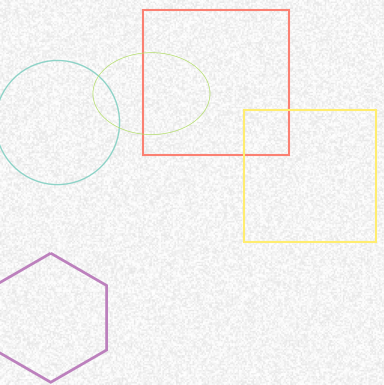[{"shape": "circle", "thickness": 1, "radius": 0.81, "center": [0.149, 0.682]}, {"shape": "square", "thickness": 1.5, "radius": 0.95, "center": [0.561, 0.785]}, {"shape": "oval", "thickness": 0.5, "radius": 0.76, "center": [0.393, 0.757]}, {"shape": "hexagon", "thickness": 2, "radius": 0.84, "center": [0.132, 0.175]}, {"shape": "square", "thickness": 1.5, "radius": 0.86, "center": [0.805, 0.542]}]